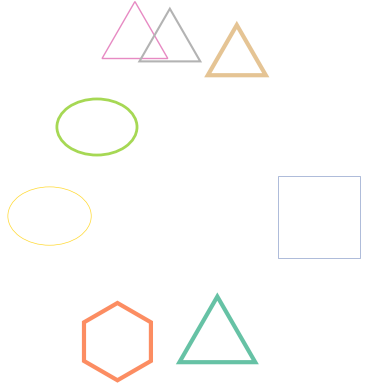[{"shape": "triangle", "thickness": 3, "radius": 0.57, "center": [0.565, 0.116]}, {"shape": "hexagon", "thickness": 3, "radius": 0.5, "center": [0.305, 0.113]}, {"shape": "square", "thickness": 0.5, "radius": 0.53, "center": [0.828, 0.438]}, {"shape": "triangle", "thickness": 1, "radius": 0.49, "center": [0.35, 0.897]}, {"shape": "oval", "thickness": 2, "radius": 0.52, "center": [0.252, 0.67]}, {"shape": "oval", "thickness": 0.5, "radius": 0.54, "center": [0.129, 0.439]}, {"shape": "triangle", "thickness": 3, "radius": 0.43, "center": [0.615, 0.848]}, {"shape": "triangle", "thickness": 1.5, "radius": 0.46, "center": [0.441, 0.886]}]